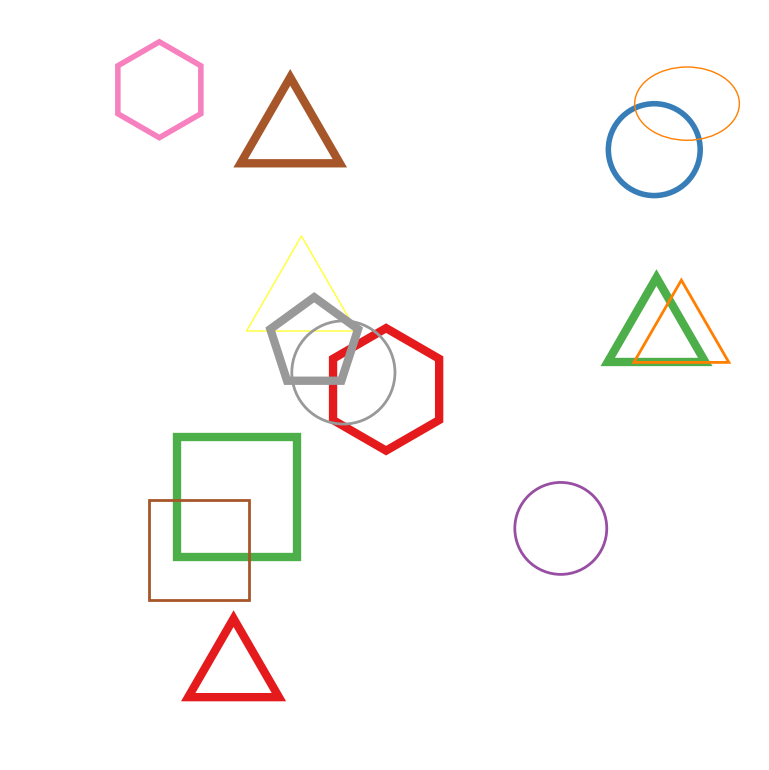[{"shape": "triangle", "thickness": 3, "radius": 0.34, "center": [0.303, 0.129]}, {"shape": "hexagon", "thickness": 3, "radius": 0.4, "center": [0.501, 0.494]}, {"shape": "circle", "thickness": 2, "radius": 0.3, "center": [0.85, 0.806]}, {"shape": "triangle", "thickness": 3, "radius": 0.37, "center": [0.853, 0.566]}, {"shape": "square", "thickness": 3, "radius": 0.39, "center": [0.308, 0.355]}, {"shape": "circle", "thickness": 1, "radius": 0.3, "center": [0.728, 0.314]}, {"shape": "triangle", "thickness": 1, "radius": 0.36, "center": [0.885, 0.565]}, {"shape": "oval", "thickness": 0.5, "radius": 0.34, "center": [0.892, 0.865]}, {"shape": "triangle", "thickness": 0.5, "radius": 0.41, "center": [0.391, 0.611]}, {"shape": "triangle", "thickness": 3, "radius": 0.37, "center": [0.377, 0.825]}, {"shape": "square", "thickness": 1, "radius": 0.32, "center": [0.258, 0.286]}, {"shape": "hexagon", "thickness": 2, "radius": 0.31, "center": [0.207, 0.883]}, {"shape": "circle", "thickness": 1, "radius": 0.33, "center": [0.446, 0.516]}, {"shape": "pentagon", "thickness": 3, "radius": 0.3, "center": [0.408, 0.554]}]